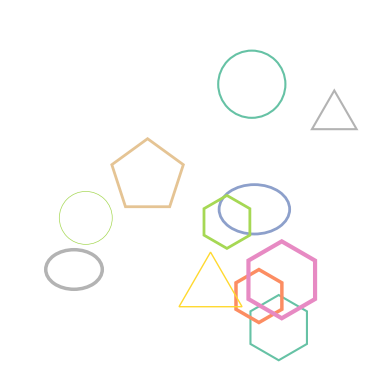[{"shape": "hexagon", "thickness": 1.5, "radius": 0.42, "center": [0.724, 0.149]}, {"shape": "circle", "thickness": 1.5, "radius": 0.44, "center": [0.654, 0.781]}, {"shape": "hexagon", "thickness": 2.5, "radius": 0.34, "center": [0.673, 0.231]}, {"shape": "oval", "thickness": 2, "radius": 0.46, "center": [0.661, 0.456]}, {"shape": "hexagon", "thickness": 3, "radius": 0.5, "center": [0.732, 0.273]}, {"shape": "hexagon", "thickness": 2, "radius": 0.34, "center": [0.589, 0.424]}, {"shape": "circle", "thickness": 0.5, "radius": 0.34, "center": [0.223, 0.434]}, {"shape": "triangle", "thickness": 1, "radius": 0.47, "center": [0.547, 0.251]}, {"shape": "pentagon", "thickness": 2, "radius": 0.49, "center": [0.383, 0.542]}, {"shape": "triangle", "thickness": 1.5, "radius": 0.33, "center": [0.868, 0.698]}, {"shape": "oval", "thickness": 2.5, "radius": 0.37, "center": [0.192, 0.3]}]